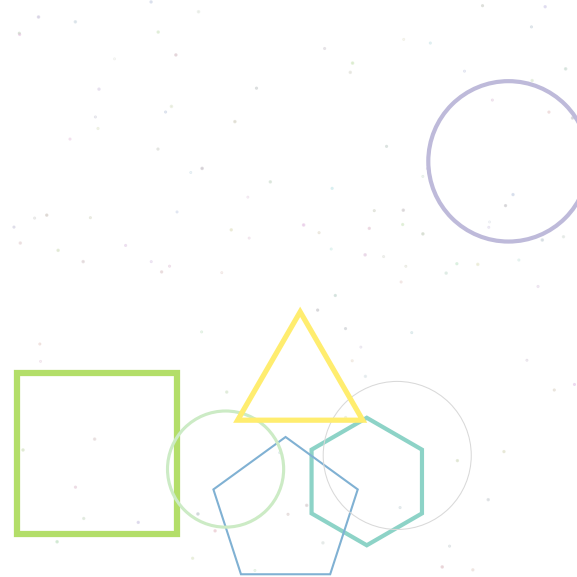[{"shape": "hexagon", "thickness": 2, "radius": 0.55, "center": [0.635, 0.165]}, {"shape": "circle", "thickness": 2, "radius": 0.69, "center": [0.881, 0.72]}, {"shape": "pentagon", "thickness": 1, "radius": 0.66, "center": [0.495, 0.111]}, {"shape": "square", "thickness": 3, "radius": 0.69, "center": [0.168, 0.214]}, {"shape": "circle", "thickness": 0.5, "radius": 0.64, "center": [0.688, 0.21]}, {"shape": "circle", "thickness": 1.5, "radius": 0.5, "center": [0.391, 0.187]}, {"shape": "triangle", "thickness": 2.5, "radius": 0.63, "center": [0.52, 0.334]}]